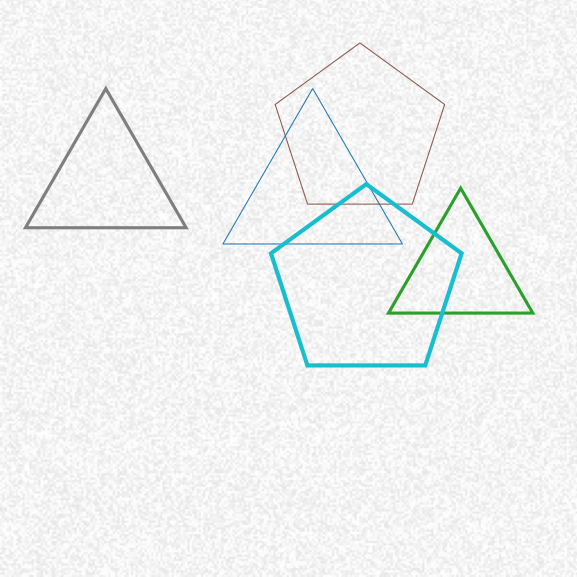[{"shape": "triangle", "thickness": 0.5, "radius": 0.9, "center": [0.541, 0.666]}, {"shape": "triangle", "thickness": 1.5, "radius": 0.72, "center": [0.798, 0.529]}, {"shape": "pentagon", "thickness": 0.5, "radius": 0.77, "center": [0.623, 0.771]}, {"shape": "triangle", "thickness": 1.5, "radius": 0.8, "center": [0.183, 0.685]}, {"shape": "pentagon", "thickness": 2, "radius": 0.87, "center": [0.634, 0.507]}]